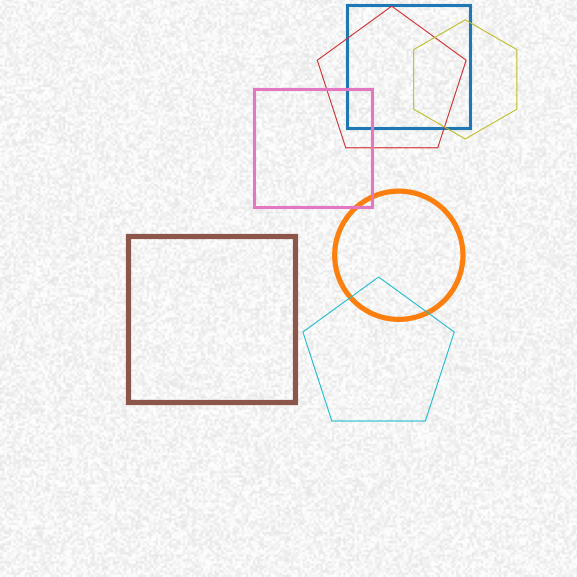[{"shape": "square", "thickness": 1.5, "radius": 0.53, "center": [0.707, 0.884]}, {"shape": "circle", "thickness": 2.5, "radius": 0.56, "center": [0.691, 0.557]}, {"shape": "pentagon", "thickness": 0.5, "radius": 0.68, "center": [0.678, 0.853]}, {"shape": "square", "thickness": 2.5, "radius": 0.72, "center": [0.367, 0.447]}, {"shape": "square", "thickness": 1.5, "radius": 0.51, "center": [0.542, 0.742]}, {"shape": "hexagon", "thickness": 0.5, "radius": 0.52, "center": [0.806, 0.862]}, {"shape": "pentagon", "thickness": 0.5, "radius": 0.69, "center": [0.656, 0.382]}]